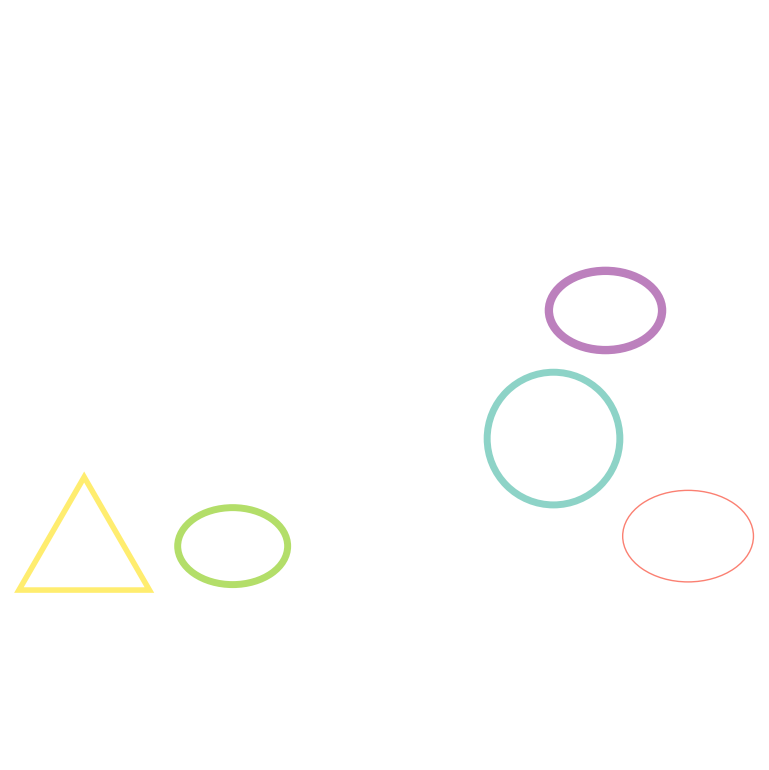[{"shape": "circle", "thickness": 2.5, "radius": 0.43, "center": [0.719, 0.43]}, {"shape": "oval", "thickness": 0.5, "radius": 0.42, "center": [0.894, 0.304]}, {"shape": "oval", "thickness": 2.5, "radius": 0.36, "center": [0.302, 0.291]}, {"shape": "oval", "thickness": 3, "radius": 0.37, "center": [0.786, 0.597]}, {"shape": "triangle", "thickness": 2, "radius": 0.49, "center": [0.109, 0.283]}]